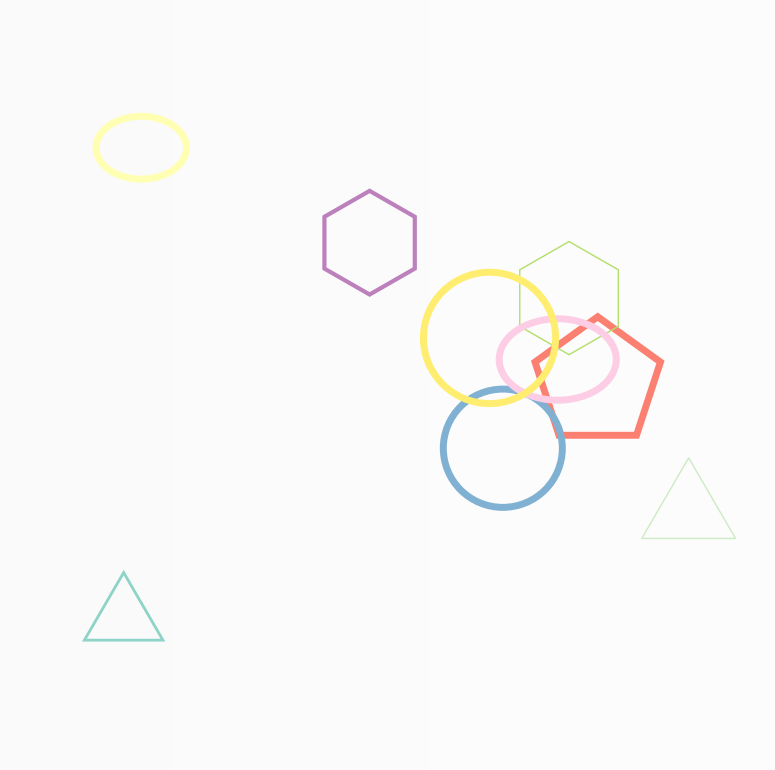[{"shape": "triangle", "thickness": 1, "radius": 0.29, "center": [0.16, 0.198]}, {"shape": "oval", "thickness": 2.5, "radius": 0.29, "center": [0.182, 0.808]}, {"shape": "pentagon", "thickness": 2.5, "radius": 0.43, "center": [0.771, 0.504]}, {"shape": "circle", "thickness": 2.5, "radius": 0.38, "center": [0.649, 0.418]}, {"shape": "hexagon", "thickness": 0.5, "radius": 0.37, "center": [0.734, 0.613]}, {"shape": "oval", "thickness": 2.5, "radius": 0.38, "center": [0.72, 0.533]}, {"shape": "hexagon", "thickness": 1.5, "radius": 0.34, "center": [0.477, 0.685]}, {"shape": "triangle", "thickness": 0.5, "radius": 0.35, "center": [0.889, 0.336]}, {"shape": "circle", "thickness": 2.5, "radius": 0.43, "center": [0.632, 0.561]}]